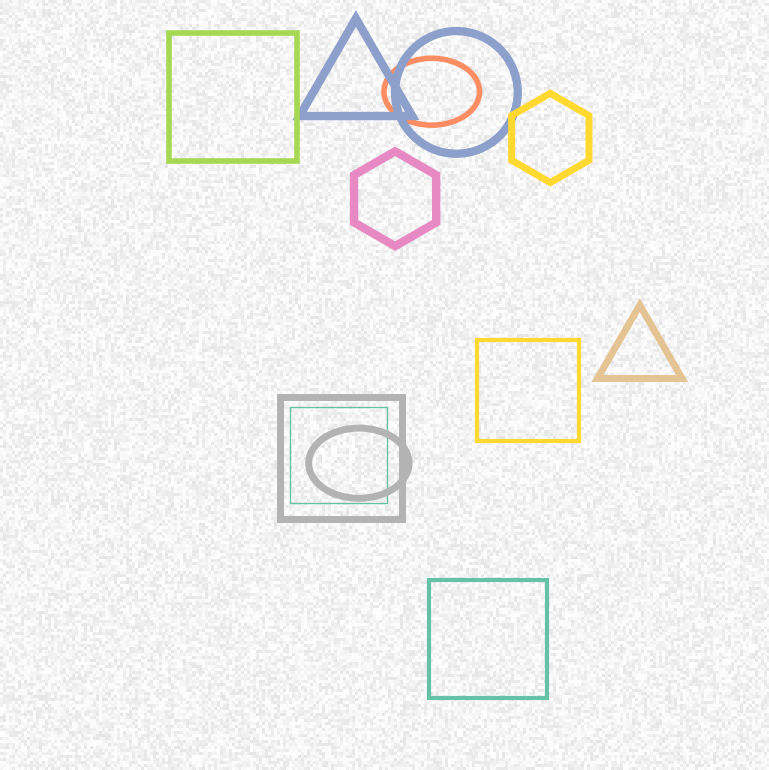[{"shape": "square", "thickness": 0.5, "radius": 0.31, "center": [0.439, 0.409]}, {"shape": "square", "thickness": 1.5, "radius": 0.38, "center": [0.634, 0.17]}, {"shape": "oval", "thickness": 2, "radius": 0.31, "center": [0.561, 0.881]}, {"shape": "circle", "thickness": 3, "radius": 0.4, "center": [0.593, 0.88]}, {"shape": "triangle", "thickness": 3, "radius": 0.42, "center": [0.462, 0.892]}, {"shape": "hexagon", "thickness": 3, "radius": 0.31, "center": [0.513, 0.742]}, {"shape": "square", "thickness": 2, "radius": 0.42, "center": [0.303, 0.874]}, {"shape": "hexagon", "thickness": 2.5, "radius": 0.29, "center": [0.715, 0.821]}, {"shape": "square", "thickness": 1.5, "radius": 0.33, "center": [0.686, 0.493]}, {"shape": "triangle", "thickness": 2.5, "radius": 0.32, "center": [0.831, 0.54]}, {"shape": "square", "thickness": 2.5, "radius": 0.4, "center": [0.442, 0.405]}, {"shape": "oval", "thickness": 2.5, "radius": 0.33, "center": [0.466, 0.398]}]